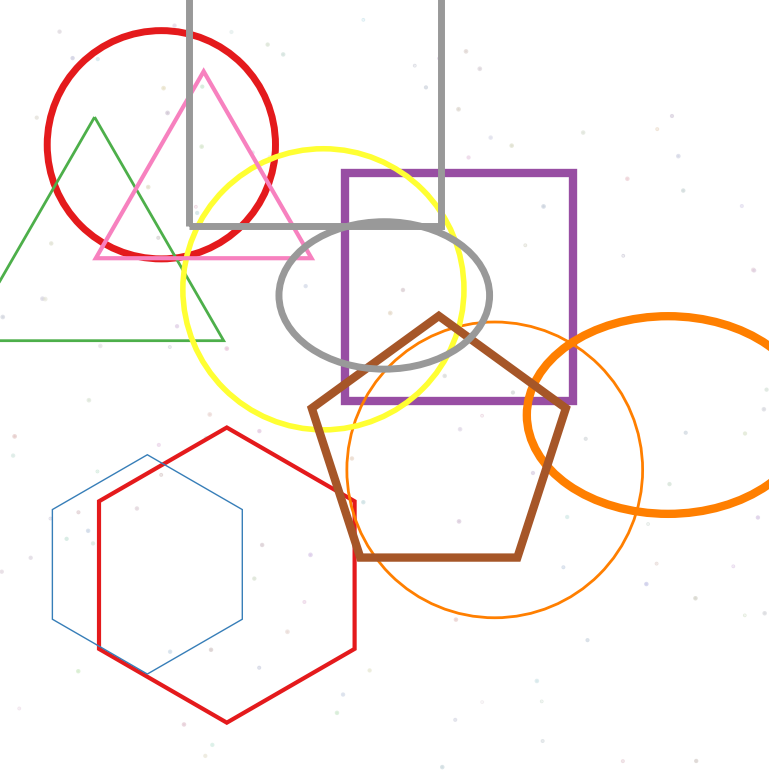[{"shape": "circle", "thickness": 2.5, "radius": 0.74, "center": [0.21, 0.812]}, {"shape": "hexagon", "thickness": 1.5, "radius": 0.96, "center": [0.295, 0.253]}, {"shape": "hexagon", "thickness": 0.5, "radius": 0.71, "center": [0.191, 0.267]}, {"shape": "triangle", "thickness": 1, "radius": 0.97, "center": [0.123, 0.654]}, {"shape": "square", "thickness": 3, "radius": 0.74, "center": [0.596, 0.627]}, {"shape": "circle", "thickness": 1, "radius": 0.96, "center": [0.643, 0.39]}, {"shape": "oval", "thickness": 3, "radius": 0.92, "center": [0.868, 0.461]}, {"shape": "circle", "thickness": 2, "radius": 0.91, "center": [0.42, 0.624]}, {"shape": "pentagon", "thickness": 3, "radius": 0.87, "center": [0.57, 0.416]}, {"shape": "triangle", "thickness": 1.5, "radius": 0.81, "center": [0.264, 0.746]}, {"shape": "square", "thickness": 2.5, "radius": 0.82, "center": [0.409, 0.87]}, {"shape": "oval", "thickness": 2.5, "radius": 0.68, "center": [0.499, 0.616]}]